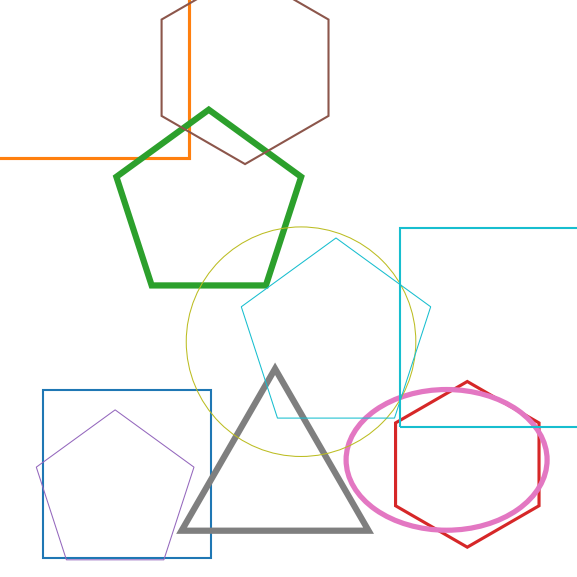[{"shape": "square", "thickness": 1, "radius": 0.73, "center": [0.22, 0.179]}, {"shape": "square", "thickness": 1.5, "radius": 0.84, "center": [0.159, 0.893]}, {"shape": "pentagon", "thickness": 3, "radius": 0.84, "center": [0.362, 0.641]}, {"shape": "hexagon", "thickness": 1.5, "radius": 0.72, "center": [0.809, 0.195]}, {"shape": "pentagon", "thickness": 0.5, "radius": 0.72, "center": [0.199, 0.146]}, {"shape": "hexagon", "thickness": 1, "radius": 0.83, "center": [0.424, 0.882]}, {"shape": "oval", "thickness": 2.5, "radius": 0.87, "center": [0.773, 0.203]}, {"shape": "triangle", "thickness": 3, "radius": 0.93, "center": [0.476, 0.174]}, {"shape": "circle", "thickness": 0.5, "radius": 0.99, "center": [0.521, 0.407]}, {"shape": "pentagon", "thickness": 0.5, "radius": 0.86, "center": [0.582, 0.415]}, {"shape": "square", "thickness": 1, "radius": 0.86, "center": [0.866, 0.432]}]